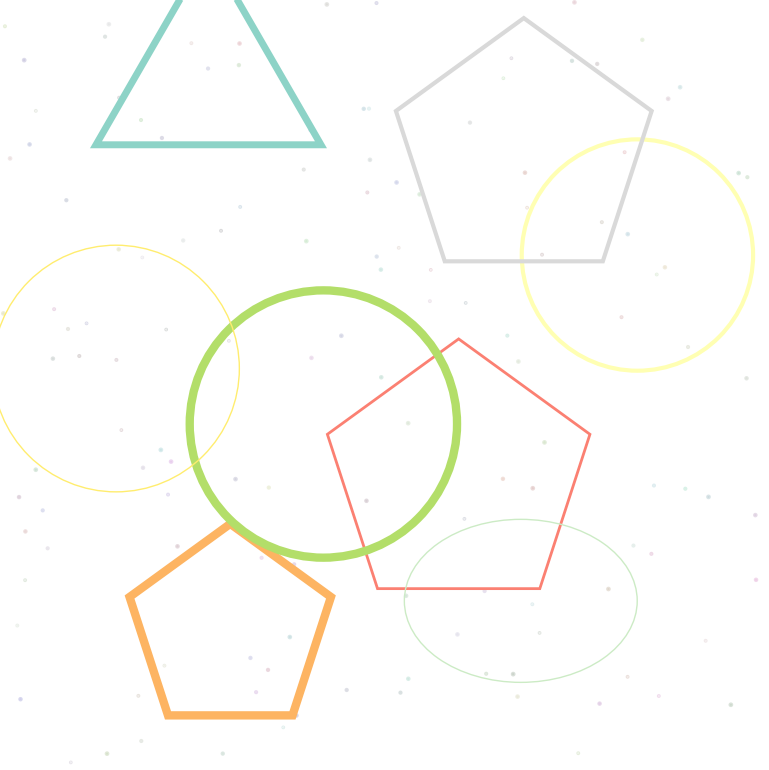[{"shape": "triangle", "thickness": 2.5, "radius": 0.84, "center": [0.271, 0.896]}, {"shape": "circle", "thickness": 1.5, "radius": 0.75, "center": [0.828, 0.669]}, {"shape": "pentagon", "thickness": 1, "radius": 0.9, "center": [0.596, 0.381]}, {"shape": "pentagon", "thickness": 3, "radius": 0.69, "center": [0.299, 0.182]}, {"shape": "circle", "thickness": 3, "radius": 0.87, "center": [0.42, 0.449]}, {"shape": "pentagon", "thickness": 1.5, "radius": 0.87, "center": [0.68, 0.802]}, {"shape": "oval", "thickness": 0.5, "radius": 0.76, "center": [0.676, 0.22]}, {"shape": "circle", "thickness": 0.5, "radius": 0.8, "center": [0.151, 0.521]}]